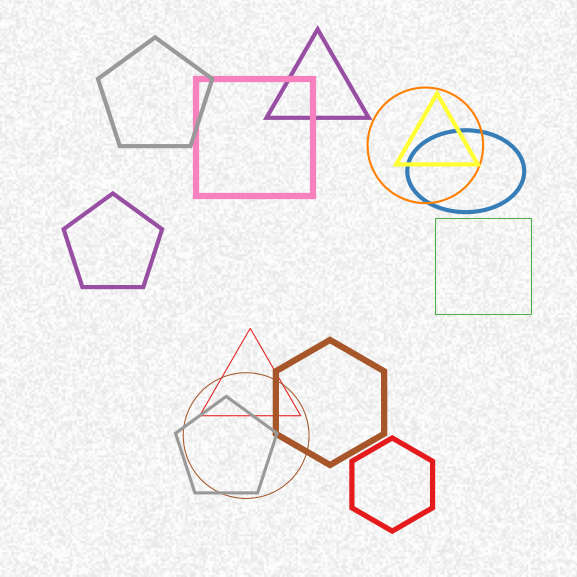[{"shape": "hexagon", "thickness": 2.5, "radius": 0.4, "center": [0.679, 0.16]}, {"shape": "triangle", "thickness": 0.5, "radius": 0.5, "center": [0.433, 0.33]}, {"shape": "oval", "thickness": 2, "radius": 0.51, "center": [0.807, 0.703]}, {"shape": "square", "thickness": 0.5, "radius": 0.42, "center": [0.836, 0.538]}, {"shape": "pentagon", "thickness": 2, "radius": 0.45, "center": [0.195, 0.575]}, {"shape": "triangle", "thickness": 2, "radius": 0.51, "center": [0.55, 0.846]}, {"shape": "circle", "thickness": 1, "radius": 0.5, "center": [0.737, 0.747]}, {"shape": "triangle", "thickness": 2, "radius": 0.41, "center": [0.757, 0.755]}, {"shape": "hexagon", "thickness": 3, "radius": 0.54, "center": [0.571, 0.302]}, {"shape": "circle", "thickness": 0.5, "radius": 0.54, "center": [0.426, 0.245]}, {"shape": "square", "thickness": 3, "radius": 0.51, "center": [0.441, 0.761]}, {"shape": "pentagon", "thickness": 2, "radius": 0.52, "center": [0.269, 0.83]}, {"shape": "pentagon", "thickness": 1.5, "radius": 0.46, "center": [0.392, 0.22]}]